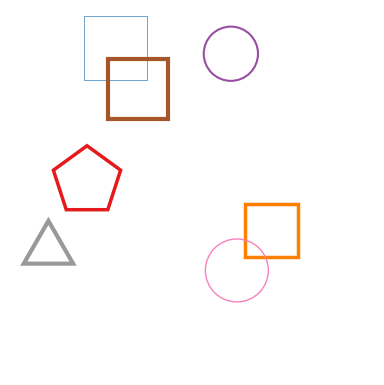[{"shape": "pentagon", "thickness": 2.5, "radius": 0.46, "center": [0.226, 0.53]}, {"shape": "square", "thickness": 0.5, "radius": 0.41, "center": [0.301, 0.875]}, {"shape": "circle", "thickness": 1.5, "radius": 0.35, "center": [0.6, 0.86]}, {"shape": "square", "thickness": 2.5, "radius": 0.34, "center": [0.705, 0.401]}, {"shape": "square", "thickness": 3, "radius": 0.39, "center": [0.359, 0.769]}, {"shape": "circle", "thickness": 1, "radius": 0.41, "center": [0.615, 0.298]}, {"shape": "triangle", "thickness": 3, "radius": 0.37, "center": [0.126, 0.352]}]